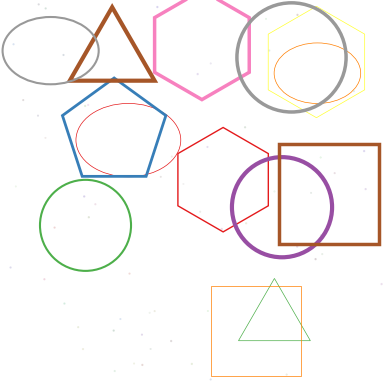[{"shape": "hexagon", "thickness": 1, "radius": 0.68, "center": [0.58, 0.533]}, {"shape": "oval", "thickness": 0.5, "radius": 0.68, "center": [0.333, 0.636]}, {"shape": "pentagon", "thickness": 2, "radius": 0.71, "center": [0.297, 0.656]}, {"shape": "circle", "thickness": 1.5, "radius": 0.59, "center": [0.222, 0.415]}, {"shape": "triangle", "thickness": 0.5, "radius": 0.54, "center": [0.713, 0.169]}, {"shape": "circle", "thickness": 3, "radius": 0.65, "center": [0.733, 0.462]}, {"shape": "oval", "thickness": 0.5, "radius": 0.56, "center": [0.824, 0.81]}, {"shape": "square", "thickness": 0.5, "radius": 0.59, "center": [0.665, 0.141]}, {"shape": "hexagon", "thickness": 0.5, "radius": 0.72, "center": [0.822, 0.839]}, {"shape": "triangle", "thickness": 3, "radius": 0.64, "center": [0.291, 0.854]}, {"shape": "square", "thickness": 2.5, "radius": 0.65, "center": [0.855, 0.497]}, {"shape": "hexagon", "thickness": 2.5, "radius": 0.71, "center": [0.524, 0.883]}, {"shape": "oval", "thickness": 1.5, "radius": 0.62, "center": [0.132, 0.868]}, {"shape": "circle", "thickness": 2.5, "radius": 0.71, "center": [0.757, 0.851]}]